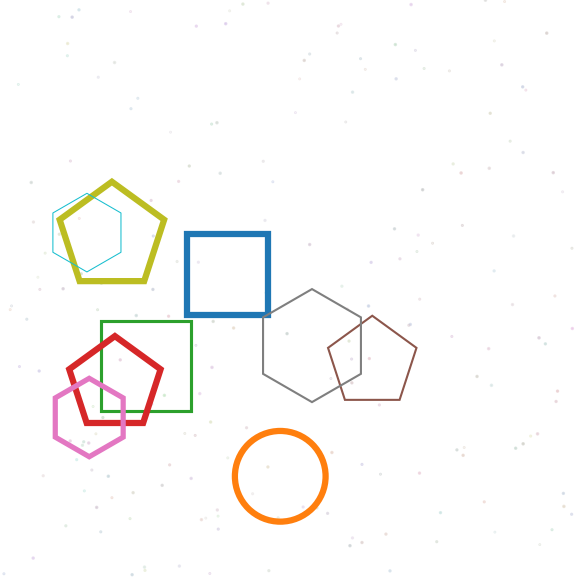[{"shape": "square", "thickness": 3, "radius": 0.35, "center": [0.394, 0.524]}, {"shape": "circle", "thickness": 3, "radius": 0.39, "center": [0.485, 0.174]}, {"shape": "square", "thickness": 1.5, "radius": 0.39, "center": [0.252, 0.366]}, {"shape": "pentagon", "thickness": 3, "radius": 0.42, "center": [0.199, 0.334]}, {"shape": "pentagon", "thickness": 1, "radius": 0.4, "center": [0.645, 0.372]}, {"shape": "hexagon", "thickness": 2.5, "radius": 0.34, "center": [0.154, 0.276]}, {"shape": "hexagon", "thickness": 1, "radius": 0.49, "center": [0.54, 0.401]}, {"shape": "pentagon", "thickness": 3, "radius": 0.48, "center": [0.194, 0.589]}, {"shape": "hexagon", "thickness": 0.5, "radius": 0.34, "center": [0.151, 0.596]}]